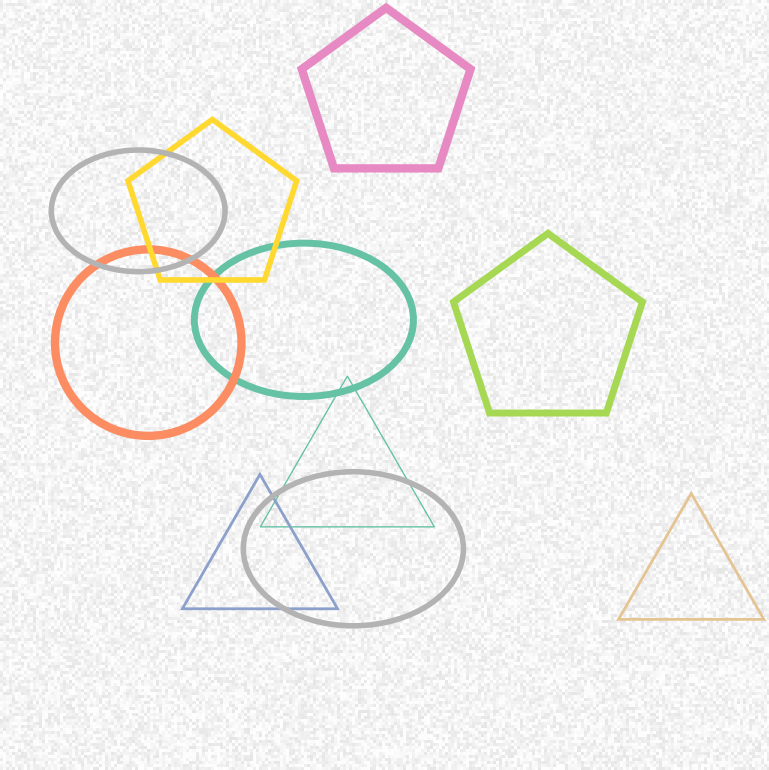[{"shape": "oval", "thickness": 2.5, "radius": 0.71, "center": [0.395, 0.585]}, {"shape": "triangle", "thickness": 0.5, "radius": 0.65, "center": [0.451, 0.381]}, {"shape": "circle", "thickness": 3, "radius": 0.61, "center": [0.193, 0.555]}, {"shape": "triangle", "thickness": 1, "radius": 0.58, "center": [0.338, 0.268]}, {"shape": "pentagon", "thickness": 3, "radius": 0.58, "center": [0.501, 0.875]}, {"shape": "pentagon", "thickness": 2.5, "radius": 0.64, "center": [0.712, 0.568]}, {"shape": "pentagon", "thickness": 2, "radius": 0.58, "center": [0.276, 0.73]}, {"shape": "triangle", "thickness": 1, "radius": 0.55, "center": [0.898, 0.25]}, {"shape": "oval", "thickness": 2, "radius": 0.56, "center": [0.179, 0.726]}, {"shape": "oval", "thickness": 2, "radius": 0.71, "center": [0.459, 0.287]}]